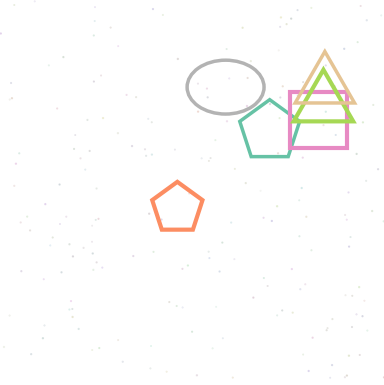[{"shape": "pentagon", "thickness": 2.5, "radius": 0.41, "center": [0.701, 0.659]}, {"shape": "pentagon", "thickness": 3, "radius": 0.34, "center": [0.461, 0.459]}, {"shape": "square", "thickness": 3, "radius": 0.37, "center": [0.827, 0.689]}, {"shape": "triangle", "thickness": 3, "radius": 0.45, "center": [0.84, 0.729]}, {"shape": "triangle", "thickness": 2.5, "radius": 0.45, "center": [0.844, 0.777]}, {"shape": "oval", "thickness": 2.5, "radius": 0.5, "center": [0.586, 0.774]}]